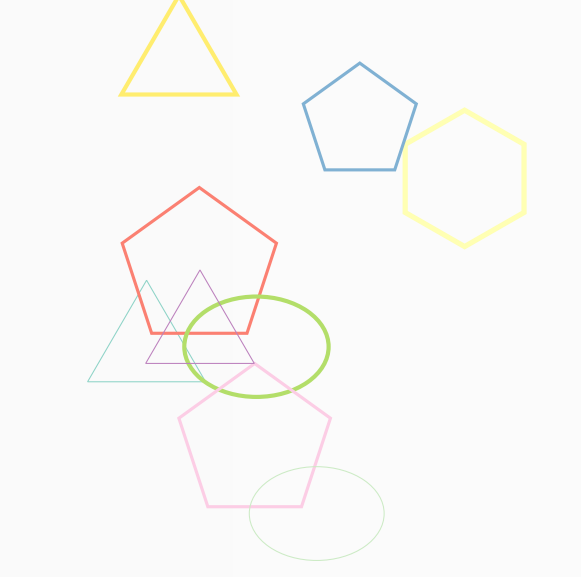[{"shape": "triangle", "thickness": 0.5, "radius": 0.59, "center": [0.252, 0.397]}, {"shape": "hexagon", "thickness": 2.5, "radius": 0.59, "center": [0.799, 0.69]}, {"shape": "pentagon", "thickness": 1.5, "radius": 0.7, "center": [0.343, 0.535]}, {"shape": "pentagon", "thickness": 1.5, "radius": 0.51, "center": [0.619, 0.788]}, {"shape": "oval", "thickness": 2, "radius": 0.62, "center": [0.441, 0.399]}, {"shape": "pentagon", "thickness": 1.5, "radius": 0.69, "center": [0.438, 0.233]}, {"shape": "triangle", "thickness": 0.5, "radius": 0.54, "center": [0.344, 0.424]}, {"shape": "oval", "thickness": 0.5, "radius": 0.58, "center": [0.545, 0.11]}, {"shape": "triangle", "thickness": 2, "radius": 0.57, "center": [0.308, 0.893]}]